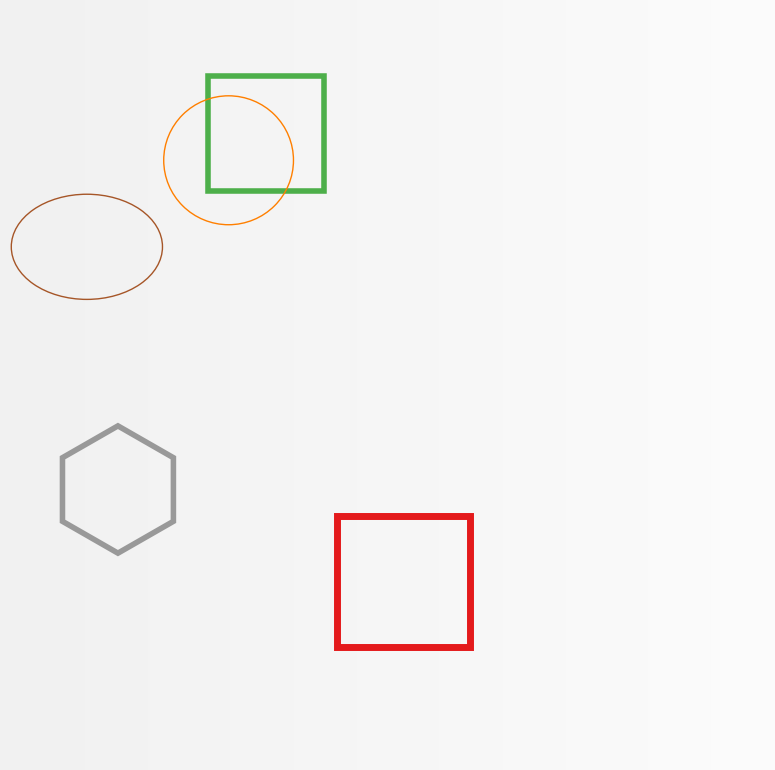[{"shape": "square", "thickness": 2.5, "radius": 0.43, "center": [0.52, 0.245]}, {"shape": "square", "thickness": 2, "radius": 0.37, "center": [0.344, 0.826]}, {"shape": "circle", "thickness": 0.5, "radius": 0.42, "center": [0.295, 0.792]}, {"shape": "oval", "thickness": 0.5, "radius": 0.49, "center": [0.112, 0.679]}, {"shape": "hexagon", "thickness": 2, "radius": 0.41, "center": [0.152, 0.364]}]